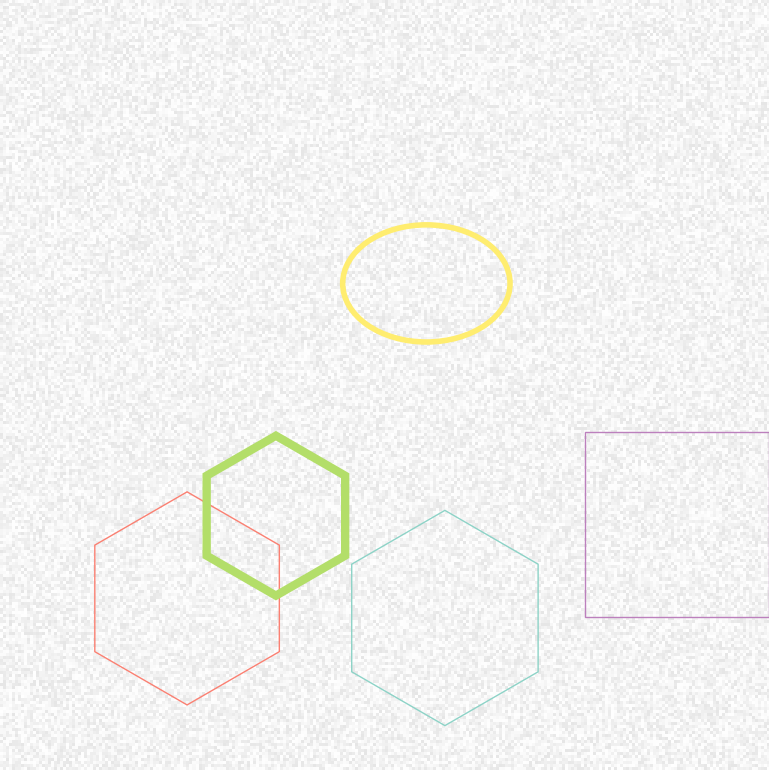[{"shape": "hexagon", "thickness": 0.5, "radius": 0.7, "center": [0.578, 0.197]}, {"shape": "hexagon", "thickness": 0.5, "radius": 0.69, "center": [0.243, 0.223]}, {"shape": "hexagon", "thickness": 3, "radius": 0.52, "center": [0.358, 0.33]}, {"shape": "square", "thickness": 0.5, "radius": 0.6, "center": [0.879, 0.319]}, {"shape": "oval", "thickness": 2, "radius": 0.54, "center": [0.554, 0.632]}]